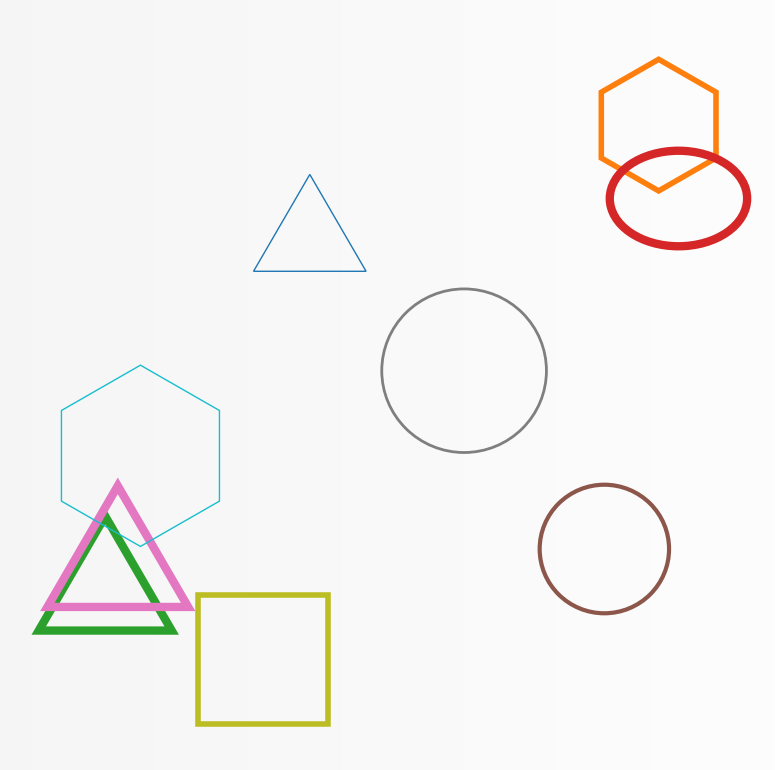[{"shape": "triangle", "thickness": 0.5, "radius": 0.42, "center": [0.4, 0.69]}, {"shape": "hexagon", "thickness": 2, "radius": 0.43, "center": [0.85, 0.838]}, {"shape": "triangle", "thickness": 3, "radius": 0.5, "center": [0.136, 0.231]}, {"shape": "oval", "thickness": 3, "radius": 0.44, "center": [0.875, 0.742]}, {"shape": "circle", "thickness": 1.5, "radius": 0.42, "center": [0.78, 0.287]}, {"shape": "triangle", "thickness": 3, "radius": 0.52, "center": [0.152, 0.264]}, {"shape": "circle", "thickness": 1, "radius": 0.53, "center": [0.599, 0.519]}, {"shape": "square", "thickness": 2, "radius": 0.42, "center": [0.34, 0.143]}, {"shape": "hexagon", "thickness": 0.5, "radius": 0.59, "center": [0.181, 0.408]}]